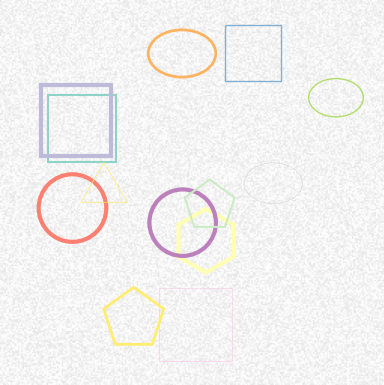[{"shape": "square", "thickness": 1.5, "radius": 0.44, "center": [0.213, 0.666]}, {"shape": "hexagon", "thickness": 3, "radius": 0.41, "center": [0.535, 0.375]}, {"shape": "square", "thickness": 3, "radius": 0.46, "center": [0.197, 0.687]}, {"shape": "circle", "thickness": 3, "radius": 0.44, "center": [0.188, 0.46]}, {"shape": "square", "thickness": 1, "radius": 0.36, "center": [0.657, 0.862]}, {"shape": "oval", "thickness": 2, "radius": 0.44, "center": [0.473, 0.861]}, {"shape": "oval", "thickness": 1, "radius": 0.35, "center": [0.873, 0.746]}, {"shape": "square", "thickness": 0.5, "radius": 0.48, "center": [0.507, 0.156]}, {"shape": "oval", "thickness": 0.5, "radius": 0.38, "center": [0.71, 0.524]}, {"shape": "circle", "thickness": 3, "radius": 0.43, "center": [0.474, 0.422]}, {"shape": "pentagon", "thickness": 1.5, "radius": 0.34, "center": [0.545, 0.466]}, {"shape": "triangle", "thickness": 0.5, "radius": 0.35, "center": [0.27, 0.509]}, {"shape": "pentagon", "thickness": 2, "radius": 0.41, "center": [0.347, 0.172]}]